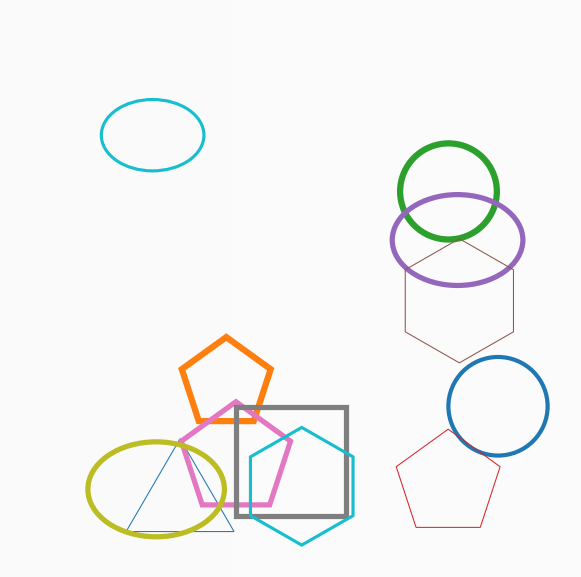[{"shape": "circle", "thickness": 2, "radius": 0.43, "center": [0.857, 0.296]}, {"shape": "triangle", "thickness": 0.5, "radius": 0.54, "center": [0.31, 0.132]}, {"shape": "pentagon", "thickness": 3, "radius": 0.4, "center": [0.389, 0.335]}, {"shape": "circle", "thickness": 3, "radius": 0.42, "center": [0.772, 0.668]}, {"shape": "pentagon", "thickness": 0.5, "radius": 0.47, "center": [0.771, 0.162]}, {"shape": "oval", "thickness": 2.5, "radius": 0.56, "center": [0.787, 0.583]}, {"shape": "hexagon", "thickness": 0.5, "radius": 0.54, "center": [0.79, 0.478]}, {"shape": "pentagon", "thickness": 2.5, "radius": 0.49, "center": [0.406, 0.205]}, {"shape": "square", "thickness": 2.5, "radius": 0.47, "center": [0.501, 0.2]}, {"shape": "oval", "thickness": 2.5, "radius": 0.59, "center": [0.269, 0.152]}, {"shape": "oval", "thickness": 1.5, "radius": 0.44, "center": [0.263, 0.765]}, {"shape": "hexagon", "thickness": 1.5, "radius": 0.51, "center": [0.519, 0.157]}]